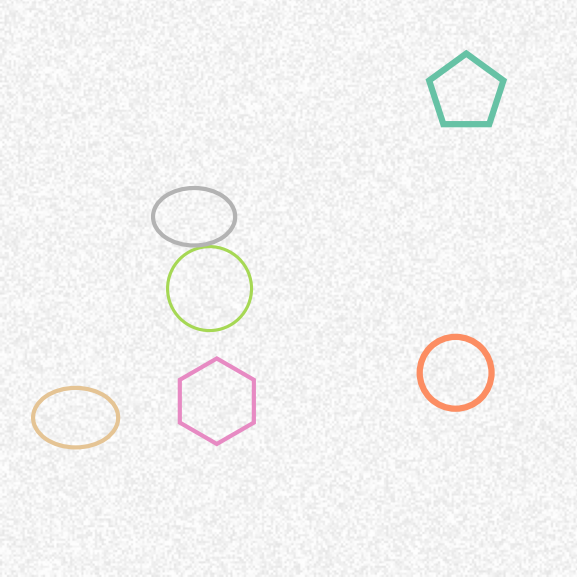[{"shape": "pentagon", "thickness": 3, "radius": 0.34, "center": [0.807, 0.839]}, {"shape": "circle", "thickness": 3, "radius": 0.31, "center": [0.789, 0.354]}, {"shape": "hexagon", "thickness": 2, "radius": 0.37, "center": [0.375, 0.304]}, {"shape": "circle", "thickness": 1.5, "radius": 0.36, "center": [0.363, 0.499]}, {"shape": "oval", "thickness": 2, "radius": 0.37, "center": [0.131, 0.276]}, {"shape": "oval", "thickness": 2, "radius": 0.36, "center": [0.336, 0.624]}]